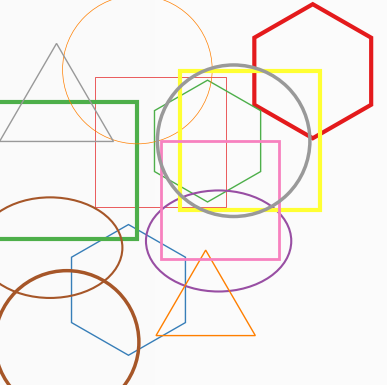[{"shape": "hexagon", "thickness": 3, "radius": 0.87, "center": [0.807, 0.815]}, {"shape": "square", "thickness": 0.5, "radius": 0.85, "center": [0.414, 0.631]}, {"shape": "hexagon", "thickness": 1, "radius": 0.85, "center": [0.332, 0.247]}, {"shape": "hexagon", "thickness": 1, "radius": 0.79, "center": [0.536, 0.634]}, {"shape": "square", "thickness": 3, "radius": 0.89, "center": [0.175, 0.558]}, {"shape": "oval", "thickness": 1.5, "radius": 0.94, "center": [0.564, 0.374]}, {"shape": "triangle", "thickness": 1, "radius": 0.74, "center": [0.531, 0.202]}, {"shape": "circle", "thickness": 0.5, "radius": 0.97, "center": [0.355, 0.819]}, {"shape": "square", "thickness": 3, "radius": 0.9, "center": [0.645, 0.635]}, {"shape": "oval", "thickness": 1.5, "radius": 0.93, "center": [0.129, 0.357]}, {"shape": "circle", "thickness": 2.5, "radius": 0.93, "center": [0.173, 0.111]}, {"shape": "square", "thickness": 2, "radius": 0.77, "center": [0.568, 0.48]}, {"shape": "circle", "thickness": 2.5, "radius": 0.98, "center": [0.603, 0.634]}, {"shape": "triangle", "thickness": 1, "radius": 0.85, "center": [0.146, 0.717]}]